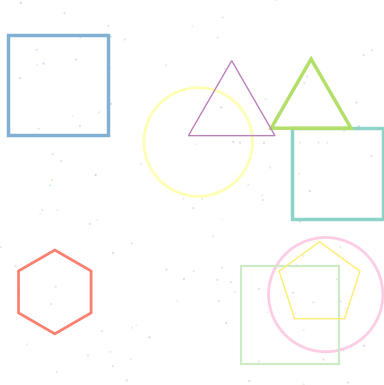[{"shape": "square", "thickness": 2.5, "radius": 0.59, "center": [0.878, 0.549]}, {"shape": "circle", "thickness": 2, "radius": 0.71, "center": [0.515, 0.631]}, {"shape": "hexagon", "thickness": 2, "radius": 0.54, "center": [0.142, 0.242]}, {"shape": "square", "thickness": 2.5, "radius": 0.65, "center": [0.15, 0.779]}, {"shape": "triangle", "thickness": 2.5, "radius": 0.6, "center": [0.808, 0.727]}, {"shape": "circle", "thickness": 2, "radius": 0.74, "center": [0.846, 0.235]}, {"shape": "triangle", "thickness": 1, "radius": 0.65, "center": [0.602, 0.713]}, {"shape": "square", "thickness": 1.5, "radius": 0.64, "center": [0.753, 0.182]}, {"shape": "pentagon", "thickness": 1, "radius": 0.55, "center": [0.83, 0.262]}]